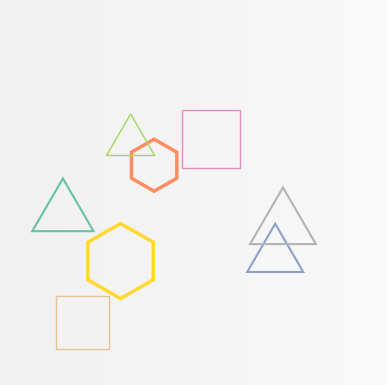[{"shape": "triangle", "thickness": 1.5, "radius": 0.46, "center": [0.162, 0.445]}, {"shape": "hexagon", "thickness": 2.5, "radius": 0.34, "center": [0.398, 0.571]}, {"shape": "triangle", "thickness": 1.5, "radius": 0.42, "center": [0.71, 0.335]}, {"shape": "square", "thickness": 1, "radius": 0.37, "center": [0.544, 0.639]}, {"shape": "triangle", "thickness": 1, "radius": 0.36, "center": [0.337, 0.632]}, {"shape": "hexagon", "thickness": 2.5, "radius": 0.49, "center": [0.311, 0.322]}, {"shape": "square", "thickness": 1, "radius": 0.34, "center": [0.213, 0.161]}, {"shape": "triangle", "thickness": 1.5, "radius": 0.49, "center": [0.73, 0.415]}]